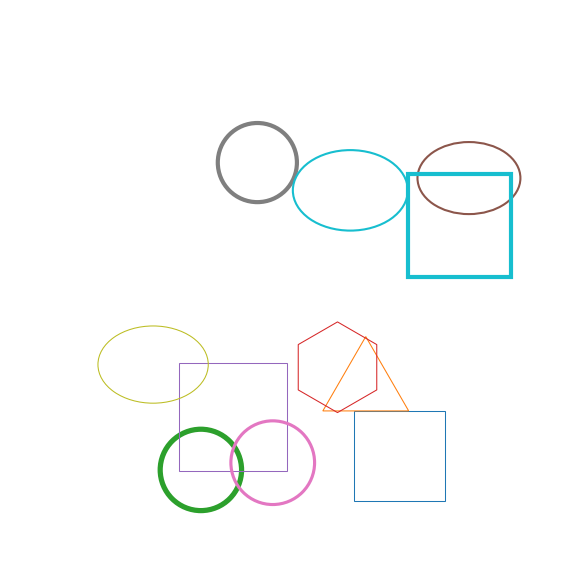[{"shape": "square", "thickness": 0.5, "radius": 0.39, "center": [0.692, 0.209]}, {"shape": "triangle", "thickness": 0.5, "radius": 0.43, "center": [0.633, 0.33]}, {"shape": "circle", "thickness": 2.5, "radius": 0.35, "center": [0.348, 0.185]}, {"shape": "hexagon", "thickness": 0.5, "radius": 0.39, "center": [0.584, 0.363]}, {"shape": "square", "thickness": 0.5, "radius": 0.47, "center": [0.404, 0.277]}, {"shape": "oval", "thickness": 1, "radius": 0.45, "center": [0.812, 0.691]}, {"shape": "circle", "thickness": 1.5, "radius": 0.36, "center": [0.472, 0.198]}, {"shape": "circle", "thickness": 2, "radius": 0.34, "center": [0.446, 0.718]}, {"shape": "oval", "thickness": 0.5, "radius": 0.48, "center": [0.265, 0.368]}, {"shape": "square", "thickness": 2, "radius": 0.45, "center": [0.795, 0.608]}, {"shape": "oval", "thickness": 1, "radius": 0.5, "center": [0.607, 0.67]}]